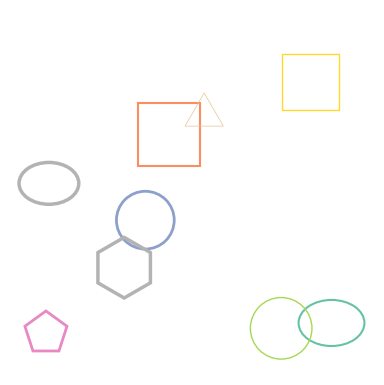[{"shape": "oval", "thickness": 1.5, "radius": 0.43, "center": [0.861, 0.161]}, {"shape": "square", "thickness": 1.5, "radius": 0.41, "center": [0.439, 0.651]}, {"shape": "circle", "thickness": 2, "radius": 0.38, "center": [0.377, 0.428]}, {"shape": "pentagon", "thickness": 2, "radius": 0.29, "center": [0.119, 0.135]}, {"shape": "circle", "thickness": 1, "radius": 0.4, "center": [0.73, 0.147]}, {"shape": "square", "thickness": 1, "radius": 0.37, "center": [0.807, 0.788]}, {"shape": "triangle", "thickness": 0.5, "radius": 0.29, "center": [0.53, 0.701]}, {"shape": "oval", "thickness": 2.5, "radius": 0.39, "center": [0.127, 0.524]}, {"shape": "hexagon", "thickness": 2.5, "radius": 0.39, "center": [0.323, 0.305]}]